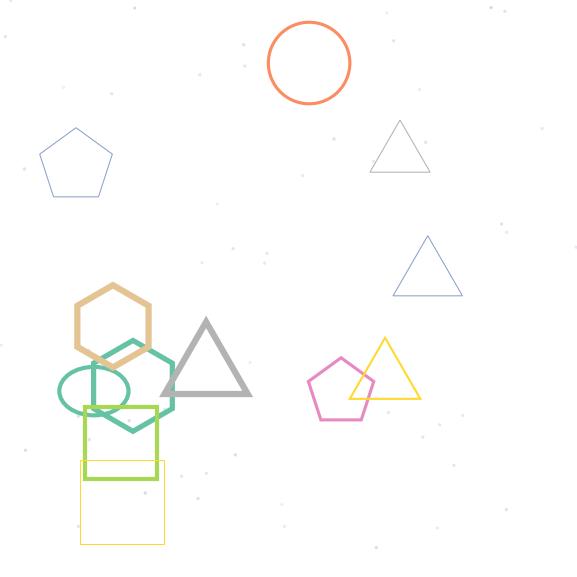[{"shape": "hexagon", "thickness": 2.5, "radius": 0.39, "center": [0.23, 0.331]}, {"shape": "oval", "thickness": 2, "radius": 0.3, "center": [0.163, 0.322]}, {"shape": "circle", "thickness": 1.5, "radius": 0.35, "center": [0.535, 0.89]}, {"shape": "pentagon", "thickness": 0.5, "radius": 0.33, "center": [0.132, 0.712]}, {"shape": "triangle", "thickness": 0.5, "radius": 0.35, "center": [0.741, 0.522]}, {"shape": "pentagon", "thickness": 1.5, "radius": 0.3, "center": [0.591, 0.32]}, {"shape": "square", "thickness": 2, "radius": 0.31, "center": [0.21, 0.232]}, {"shape": "square", "thickness": 0.5, "radius": 0.36, "center": [0.212, 0.13]}, {"shape": "triangle", "thickness": 1, "radius": 0.35, "center": [0.667, 0.344]}, {"shape": "hexagon", "thickness": 3, "radius": 0.36, "center": [0.196, 0.434]}, {"shape": "triangle", "thickness": 0.5, "radius": 0.3, "center": [0.693, 0.731]}, {"shape": "triangle", "thickness": 3, "radius": 0.42, "center": [0.357, 0.358]}]